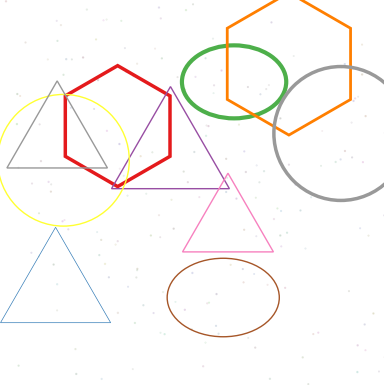[{"shape": "hexagon", "thickness": 2.5, "radius": 0.79, "center": [0.306, 0.672]}, {"shape": "triangle", "thickness": 0.5, "radius": 0.83, "center": [0.144, 0.244]}, {"shape": "oval", "thickness": 3, "radius": 0.68, "center": [0.608, 0.787]}, {"shape": "triangle", "thickness": 1, "radius": 0.88, "center": [0.443, 0.598]}, {"shape": "hexagon", "thickness": 2, "radius": 0.92, "center": [0.75, 0.834]}, {"shape": "circle", "thickness": 1, "radius": 0.85, "center": [0.165, 0.584]}, {"shape": "oval", "thickness": 1, "radius": 0.73, "center": [0.58, 0.227]}, {"shape": "triangle", "thickness": 1, "radius": 0.68, "center": [0.592, 0.414]}, {"shape": "triangle", "thickness": 1, "radius": 0.75, "center": [0.149, 0.639]}, {"shape": "circle", "thickness": 2.5, "radius": 0.87, "center": [0.885, 0.653]}]